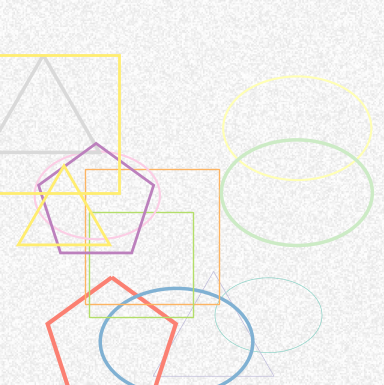[{"shape": "oval", "thickness": 0.5, "radius": 0.69, "center": [0.697, 0.181]}, {"shape": "oval", "thickness": 1.5, "radius": 0.96, "center": [0.772, 0.667]}, {"shape": "triangle", "thickness": 0.5, "radius": 0.91, "center": [0.555, 0.113]}, {"shape": "pentagon", "thickness": 3, "radius": 0.88, "center": [0.29, 0.104]}, {"shape": "oval", "thickness": 2.5, "radius": 0.99, "center": [0.459, 0.112]}, {"shape": "square", "thickness": 1, "radius": 0.88, "center": [0.395, 0.386]}, {"shape": "square", "thickness": 1, "radius": 0.68, "center": [0.366, 0.313]}, {"shape": "oval", "thickness": 1.5, "radius": 0.81, "center": [0.253, 0.493]}, {"shape": "triangle", "thickness": 2.5, "radius": 0.84, "center": [0.112, 0.688]}, {"shape": "pentagon", "thickness": 2, "radius": 0.79, "center": [0.25, 0.47]}, {"shape": "oval", "thickness": 2.5, "radius": 0.98, "center": [0.771, 0.5]}, {"shape": "triangle", "thickness": 2, "radius": 0.69, "center": [0.166, 0.433]}, {"shape": "square", "thickness": 2, "radius": 0.89, "center": [0.13, 0.678]}]